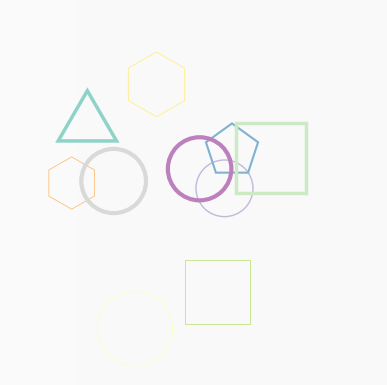[{"shape": "triangle", "thickness": 2.5, "radius": 0.43, "center": [0.225, 0.677]}, {"shape": "circle", "thickness": 0.5, "radius": 0.49, "center": [0.348, 0.147]}, {"shape": "circle", "thickness": 1, "radius": 0.37, "center": [0.579, 0.511]}, {"shape": "pentagon", "thickness": 1.5, "radius": 0.35, "center": [0.599, 0.609]}, {"shape": "hexagon", "thickness": 0.5, "radius": 0.34, "center": [0.185, 0.525]}, {"shape": "square", "thickness": 0.5, "radius": 0.42, "center": [0.561, 0.241]}, {"shape": "circle", "thickness": 3, "radius": 0.42, "center": [0.293, 0.53]}, {"shape": "circle", "thickness": 3, "radius": 0.41, "center": [0.515, 0.562]}, {"shape": "square", "thickness": 2.5, "radius": 0.46, "center": [0.699, 0.59]}, {"shape": "hexagon", "thickness": 0.5, "radius": 0.42, "center": [0.404, 0.781]}]